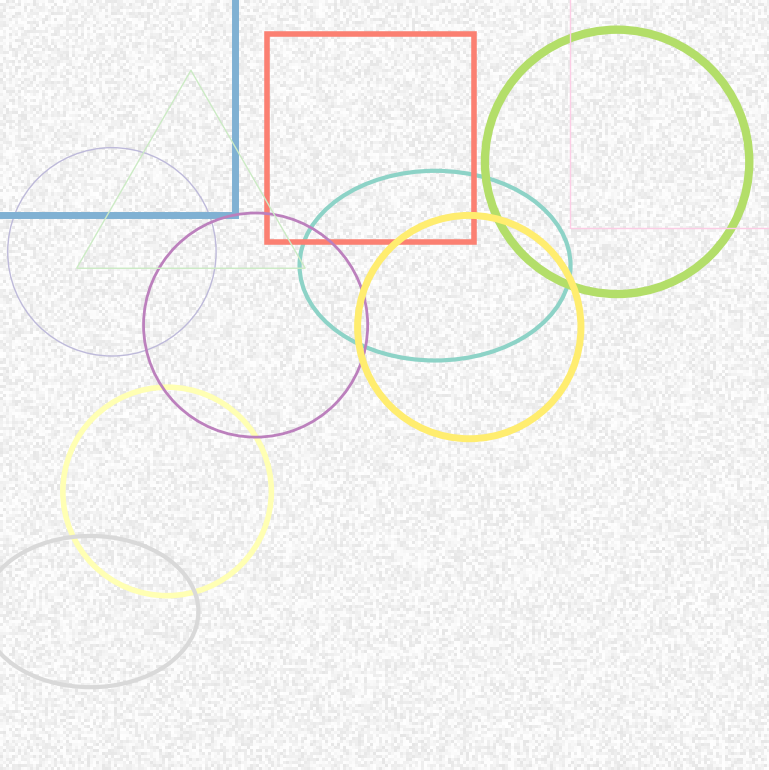[{"shape": "oval", "thickness": 1.5, "radius": 0.88, "center": [0.565, 0.655]}, {"shape": "circle", "thickness": 2, "radius": 0.68, "center": [0.217, 0.362]}, {"shape": "circle", "thickness": 0.5, "radius": 0.68, "center": [0.145, 0.673]}, {"shape": "square", "thickness": 2, "radius": 0.67, "center": [0.481, 0.821]}, {"shape": "square", "thickness": 2.5, "radius": 0.85, "center": [0.134, 0.891]}, {"shape": "circle", "thickness": 3, "radius": 0.86, "center": [0.801, 0.79]}, {"shape": "square", "thickness": 0.5, "radius": 0.75, "center": [0.891, 0.854]}, {"shape": "oval", "thickness": 1.5, "radius": 0.7, "center": [0.117, 0.206]}, {"shape": "circle", "thickness": 1, "radius": 0.73, "center": [0.332, 0.578]}, {"shape": "triangle", "thickness": 0.5, "radius": 0.86, "center": [0.248, 0.737]}, {"shape": "circle", "thickness": 2.5, "radius": 0.73, "center": [0.609, 0.575]}]